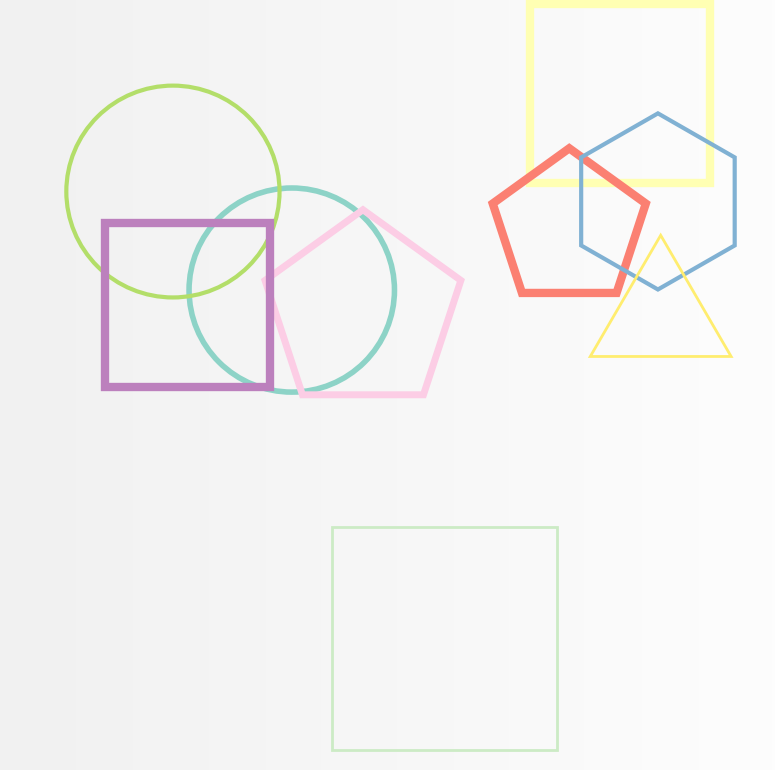[{"shape": "circle", "thickness": 2, "radius": 0.66, "center": [0.376, 0.623]}, {"shape": "square", "thickness": 3, "radius": 0.58, "center": [0.8, 0.879]}, {"shape": "pentagon", "thickness": 3, "radius": 0.52, "center": [0.735, 0.704]}, {"shape": "hexagon", "thickness": 1.5, "radius": 0.57, "center": [0.849, 0.738]}, {"shape": "circle", "thickness": 1.5, "radius": 0.69, "center": [0.223, 0.751]}, {"shape": "pentagon", "thickness": 2.5, "radius": 0.66, "center": [0.468, 0.595]}, {"shape": "square", "thickness": 3, "radius": 0.53, "center": [0.242, 0.604]}, {"shape": "square", "thickness": 1, "radius": 0.73, "center": [0.573, 0.171]}, {"shape": "triangle", "thickness": 1, "radius": 0.52, "center": [0.853, 0.59]}]